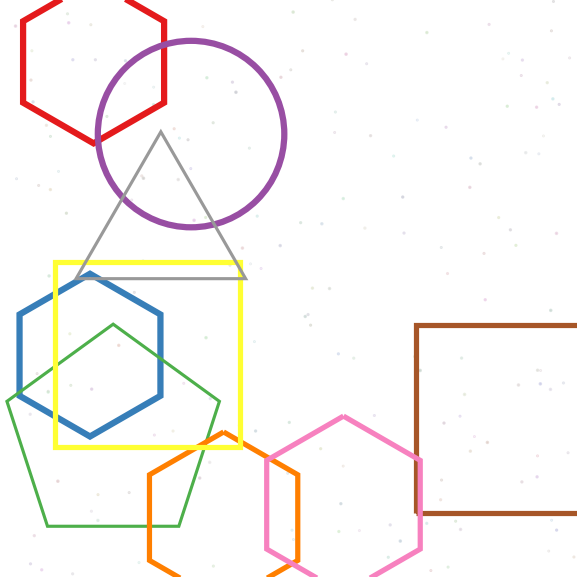[{"shape": "hexagon", "thickness": 3, "radius": 0.7, "center": [0.162, 0.892]}, {"shape": "hexagon", "thickness": 3, "radius": 0.7, "center": [0.156, 0.384]}, {"shape": "pentagon", "thickness": 1.5, "radius": 0.97, "center": [0.196, 0.244]}, {"shape": "circle", "thickness": 3, "radius": 0.81, "center": [0.331, 0.767]}, {"shape": "hexagon", "thickness": 2.5, "radius": 0.74, "center": [0.387, 0.103]}, {"shape": "square", "thickness": 2.5, "radius": 0.8, "center": [0.256, 0.385]}, {"shape": "square", "thickness": 2.5, "radius": 0.81, "center": [0.883, 0.273]}, {"shape": "hexagon", "thickness": 2.5, "radius": 0.77, "center": [0.595, 0.125]}, {"shape": "triangle", "thickness": 1.5, "radius": 0.85, "center": [0.279, 0.601]}]